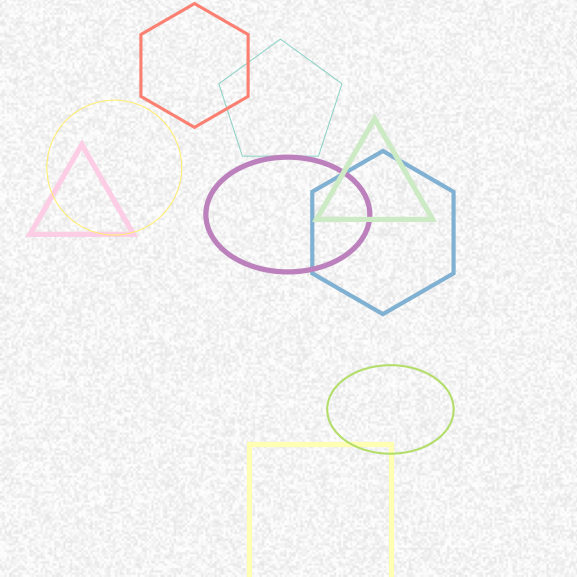[{"shape": "pentagon", "thickness": 0.5, "radius": 0.56, "center": [0.486, 0.819]}, {"shape": "square", "thickness": 2.5, "radius": 0.62, "center": [0.554, 0.107]}, {"shape": "hexagon", "thickness": 1.5, "radius": 0.54, "center": [0.337, 0.886]}, {"shape": "hexagon", "thickness": 2, "radius": 0.71, "center": [0.663, 0.596]}, {"shape": "oval", "thickness": 1, "radius": 0.55, "center": [0.676, 0.29]}, {"shape": "triangle", "thickness": 2.5, "radius": 0.52, "center": [0.142, 0.645]}, {"shape": "oval", "thickness": 2.5, "radius": 0.71, "center": [0.498, 0.628]}, {"shape": "triangle", "thickness": 2.5, "radius": 0.58, "center": [0.649, 0.677]}, {"shape": "circle", "thickness": 0.5, "radius": 0.58, "center": [0.198, 0.709]}]